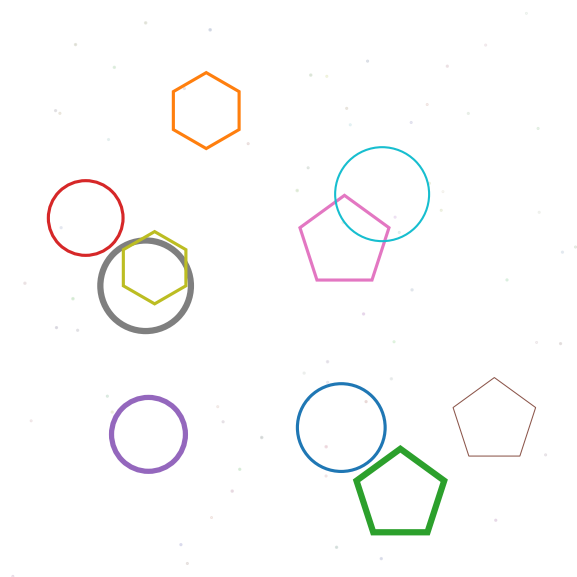[{"shape": "circle", "thickness": 1.5, "radius": 0.38, "center": [0.591, 0.259]}, {"shape": "hexagon", "thickness": 1.5, "radius": 0.33, "center": [0.357, 0.808]}, {"shape": "pentagon", "thickness": 3, "radius": 0.4, "center": [0.693, 0.142]}, {"shape": "circle", "thickness": 1.5, "radius": 0.32, "center": [0.148, 0.622]}, {"shape": "circle", "thickness": 2.5, "radius": 0.32, "center": [0.257, 0.247]}, {"shape": "pentagon", "thickness": 0.5, "radius": 0.38, "center": [0.856, 0.27]}, {"shape": "pentagon", "thickness": 1.5, "radius": 0.41, "center": [0.596, 0.58]}, {"shape": "circle", "thickness": 3, "radius": 0.39, "center": [0.252, 0.504]}, {"shape": "hexagon", "thickness": 1.5, "radius": 0.31, "center": [0.268, 0.536]}, {"shape": "circle", "thickness": 1, "radius": 0.41, "center": [0.662, 0.663]}]